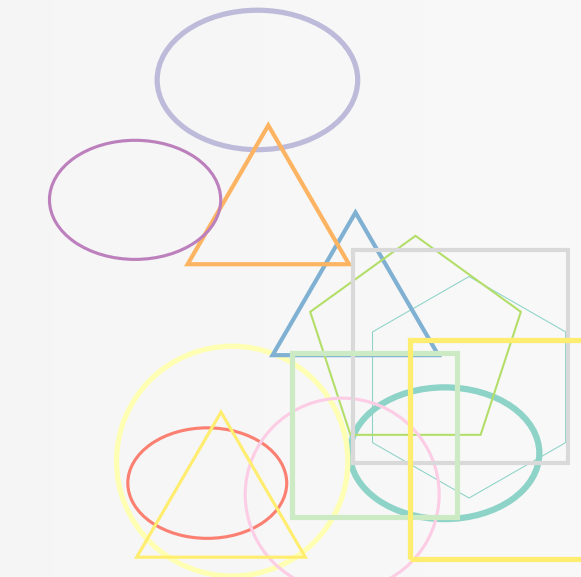[{"shape": "hexagon", "thickness": 0.5, "radius": 0.96, "center": [0.807, 0.329]}, {"shape": "oval", "thickness": 3, "radius": 0.81, "center": [0.765, 0.214]}, {"shape": "circle", "thickness": 2.5, "radius": 0.99, "center": [0.399, 0.201]}, {"shape": "oval", "thickness": 2.5, "radius": 0.86, "center": [0.443, 0.861]}, {"shape": "oval", "thickness": 1.5, "radius": 0.68, "center": [0.357, 0.163]}, {"shape": "triangle", "thickness": 2, "radius": 0.82, "center": [0.612, 0.466]}, {"shape": "triangle", "thickness": 2, "radius": 0.8, "center": [0.462, 0.622]}, {"shape": "pentagon", "thickness": 1, "radius": 0.95, "center": [0.715, 0.4]}, {"shape": "circle", "thickness": 1.5, "radius": 0.83, "center": [0.589, 0.143]}, {"shape": "square", "thickness": 2, "radius": 0.93, "center": [0.792, 0.382]}, {"shape": "oval", "thickness": 1.5, "radius": 0.74, "center": [0.232, 0.653]}, {"shape": "square", "thickness": 2.5, "radius": 0.71, "center": [0.645, 0.246]}, {"shape": "triangle", "thickness": 1.5, "radius": 0.84, "center": [0.38, 0.118]}, {"shape": "square", "thickness": 2.5, "radius": 0.95, "center": [0.895, 0.22]}]